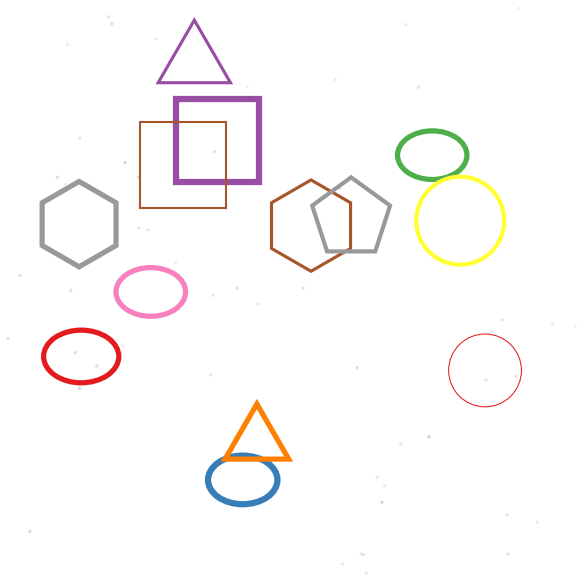[{"shape": "circle", "thickness": 0.5, "radius": 0.32, "center": [0.84, 0.358]}, {"shape": "oval", "thickness": 2.5, "radius": 0.33, "center": [0.141, 0.382]}, {"shape": "oval", "thickness": 3, "radius": 0.3, "center": [0.42, 0.168]}, {"shape": "oval", "thickness": 2.5, "radius": 0.3, "center": [0.748, 0.73]}, {"shape": "triangle", "thickness": 1.5, "radius": 0.36, "center": [0.336, 0.892]}, {"shape": "square", "thickness": 3, "radius": 0.36, "center": [0.377, 0.756]}, {"shape": "triangle", "thickness": 2.5, "radius": 0.32, "center": [0.445, 0.236]}, {"shape": "circle", "thickness": 2, "radius": 0.38, "center": [0.797, 0.617]}, {"shape": "square", "thickness": 1, "radius": 0.37, "center": [0.317, 0.714]}, {"shape": "hexagon", "thickness": 1.5, "radius": 0.4, "center": [0.539, 0.608]}, {"shape": "oval", "thickness": 2.5, "radius": 0.3, "center": [0.261, 0.494]}, {"shape": "hexagon", "thickness": 2.5, "radius": 0.37, "center": [0.137, 0.611]}, {"shape": "pentagon", "thickness": 2, "radius": 0.35, "center": [0.608, 0.621]}]